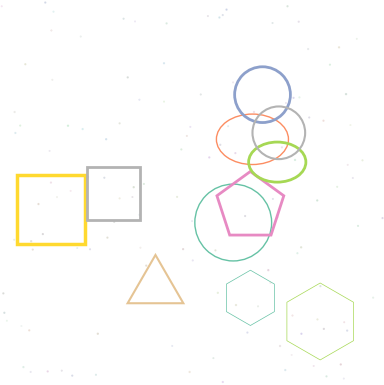[{"shape": "hexagon", "thickness": 0.5, "radius": 0.36, "center": [0.65, 0.226]}, {"shape": "circle", "thickness": 1, "radius": 0.5, "center": [0.606, 0.422]}, {"shape": "oval", "thickness": 1, "radius": 0.47, "center": [0.656, 0.638]}, {"shape": "circle", "thickness": 2, "radius": 0.36, "center": [0.682, 0.754]}, {"shape": "pentagon", "thickness": 2, "radius": 0.46, "center": [0.65, 0.463]}, {"shape": "hexagon", "thickness": 0.5, "radius": 0.5, "center": [0.832, 0.165]}, {"shape": "oval", "thickness": 2, "radius": 0.37, "center": [0.72, 0.579]}, {"shape": "square", "thickness": 2.5, "radius": 0.44, "center": [0.132, 0.456]}, {"shape": "triangle", "thickness": 1.5, "radius": 0.42, "center": [0.404, 0.254]}, {"shape": "square", "thickness": 2, "radius": 0.34, "center": [0.295, 0.498]}, {"shape": "circle", "thickness": 1.5, "radius": 0.34, "center": [0.724, 0.655]}]